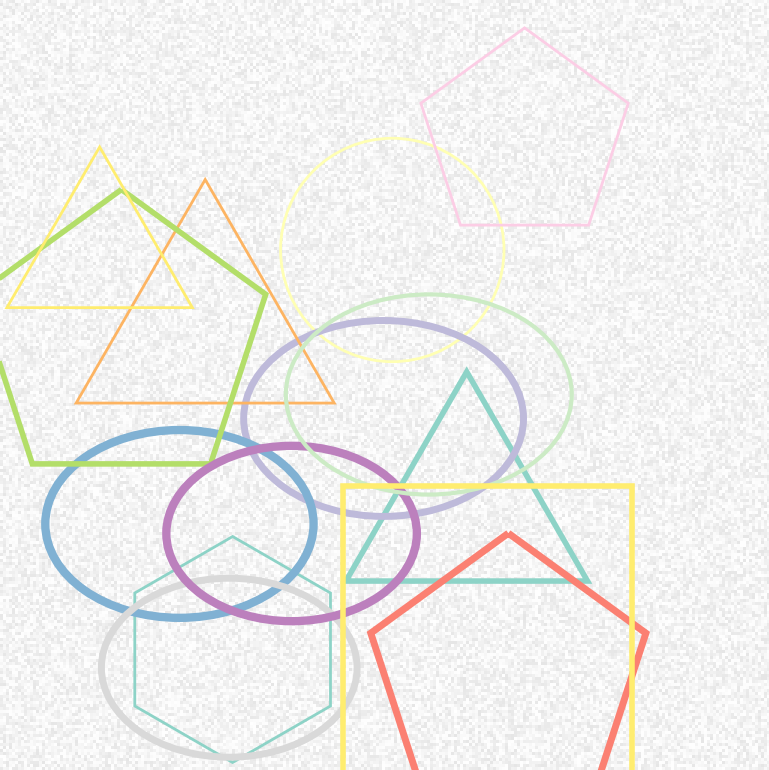[{"shape": "hexagon", "thickness": 1, "radius": 0.73, "center": [0.302, 0.156]}, {"shape": "triangle", "thickness": 2, "radius": 0.91, "center": [0.606, 0.336]}, {"shape": "circle", "thickness": 1, "radius": 0.73, "center": [0.509, 0.675]}, {"shape": "oval", "thickness": 2.5, "radius": 0.91, "center": [0.498, 0.457]}, {"shape": "pentagon", "thickness": 2.5, "radius": 0.94, "center": [0.66, 0.12]}, {"shape": "oval", "thickness": 3, "radius": 0.87, "center": [0.233, 0.32]}, {"shape": "triangle", "thickness": 1, "radius": 0.97, "center": [0.266, 0.573]}, {"shape": "pentagon", "thickness": 2, "radius": 0.98, "center": [0.158, 0.557]}, {"shape": "pentagon", "thickness": 1, "radius": 0.71, "center": [0.681, 0.822]}, {"shape": "oval", "thickness": 2.5, "radius": 0.83, "center": [0.298, 0.133]}, {"shape": "oval", "thickness": 3, "radius": 0.81, "center": [0.379, 0.307]}, {"shape": "oval", "thickness": 1.5, "radius": 0.93, "center": [0.557, 0.488]}, {"shape": "triangle", "thickness": 1, "radius": 0.7, "center": [0.129, 0.67]}, {"shape": "square", "thickness": 2, "radius": 0.94, "center": [0.633, 0.182]}]